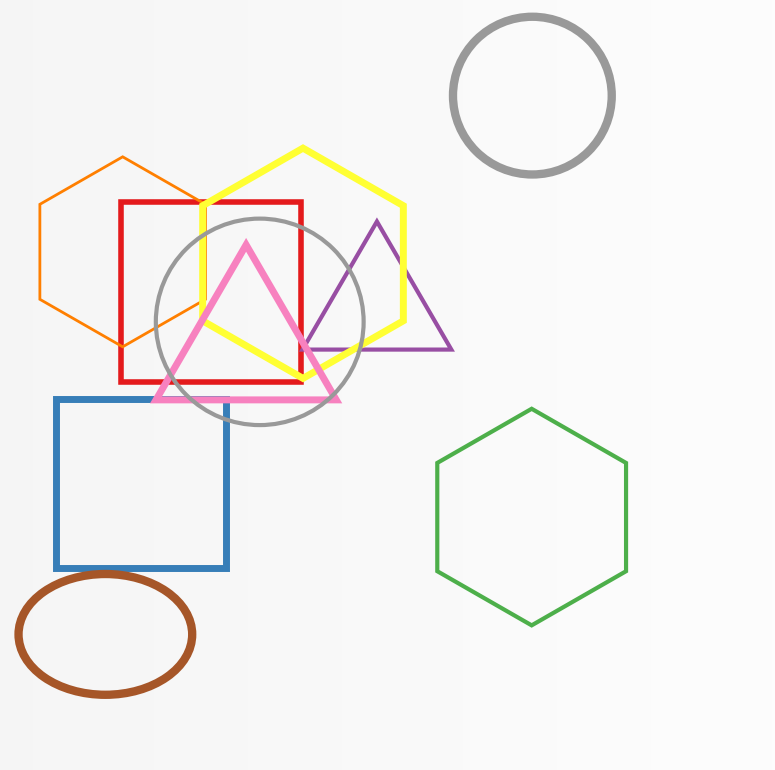[{"shape": "square", "thickness": 2, "radius": 0.58, "center": [0.272, 0.621]}, {"shape": "square", "thickness": 2.5, "radius": 0.55, "center": [0.182, 0.372]}, {"shape": "hexagon", "thickness": 1.5, "radius": 0.7, "center": [0.686, 0.328]}, {"shape": "triangle", "thickness": 1.5, "radius": 0.55, "center": [0.486, 0.601]}, {"shape": "hexagon", "thickness": 1, "radius": 0.62, "center": [0.158, 0.673]}, {"shape": "hexagon", "thickness": 2.5, "radius": 0.75, "center": [0.391, 0.658]}, {"shape": "oval", "thickness": 3, "radius": 0.56, "center": [0.136, 0.176]}, {"shape": "triangle", "thickness": 2.5, "radius": 0.67, "center": [0.318, 0.548]}, {"shape": "circle", "thickness": 3, "radius": 0.51, "center": [0.687, 0.876]}, {"shape": "circle", "thickness": 1.5, "radius": 0.67, "center": [0.335, 0.582]}]